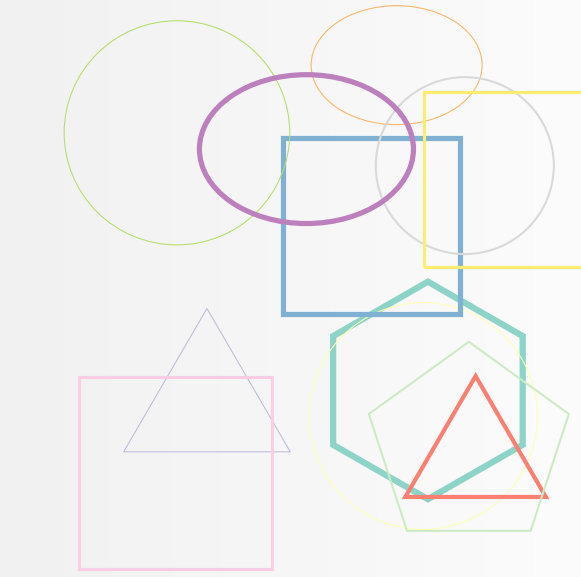[{"shape": "hexagon", "thickness": 3, "radius": 0.94, "center": [0.736, 0.323]}, {"shape": "circle", "thickness": 0.5, "radius": 0.98, "center": [0.728, 0.279]}, {"shape": "triangle", "thickness": 0.5, "radius": 0.83, "center": [0.356, 0.299]}, {"shape": "triangle", "thickness": 2, "radius": 0.7, "center": [0.818, 0.208]}, {"shape": "square", "thickness": 2.5, "radius": 0.76, "center": [0.639, 0.608]}, {"shape": "oval", "thickness": 0.5, "radius": 0.74, "center": [0.682, 0.886]}, {"shape": "circle", "thickness": 0.5, "radius": 0.97, "center": [0.304, 0.769]}, {"shape": "square", "thickness": 1.5, "radius": 0.83, "center": [0.302, 0.18]}, {"shape": "circle", "thickness": 1, "radius": 0.77, "center": [0.8, 0.712]}, {"shape": "oval", "thickness": 2.5, "radius": 0.92, "center": [0.527, 0.741]}, {"shape": "pentagon", "thickness": 1, "radius": 0.9, "center": [0.807, 0.226]}, {"shape": "square", "thickness": 1.5, "radius": 0.76, "center": [0.881, 0.688]}]